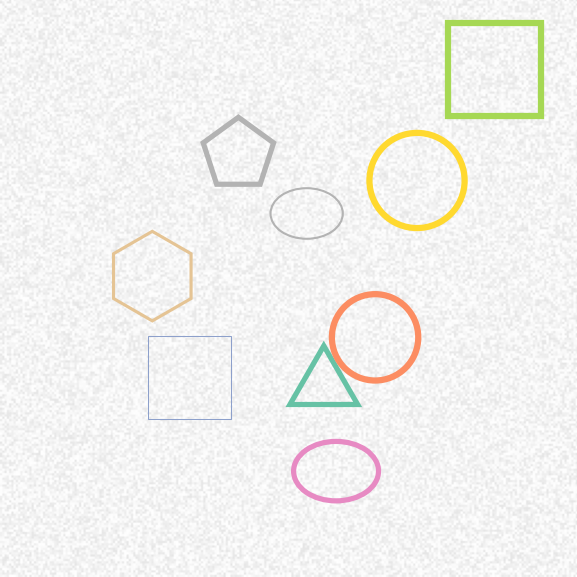[{"shape": "triangle", "thickness": 2.5, "radius": 0.34, "center": [0.561, 0.333]}, {"shape": "circle", "thickness": 3, "radius": 0.37, "center": [0.649, 0.415]}, {"shape": "square", "thickness": 0.5, "radius": 0.36, "center": [0.328, 0.345]}, {"shape": "oval", "thickness": 2.5, "radius": 0.37, "center": [0.582, 0.183]}, {"shape": "square", "thickness": 3, "radius": 0.4, "center": [0.857, 0.878]}, {"shape": "circle", "thickness": 3, "radius": 0.41, "center": [0.722, 0.687]}, {"shape": "hexagon", "thickness": 1.5, "radius": 0.39, "center": [0.264, 0.521]}, {"shape": "oval", "thickness": 1, "radius": 0.31, "center": [0.531, 0.629]}, {"shape": "pentagon", "thickness": 2.5, "radius": 0.32, "center": [0.413, 0.732]}]